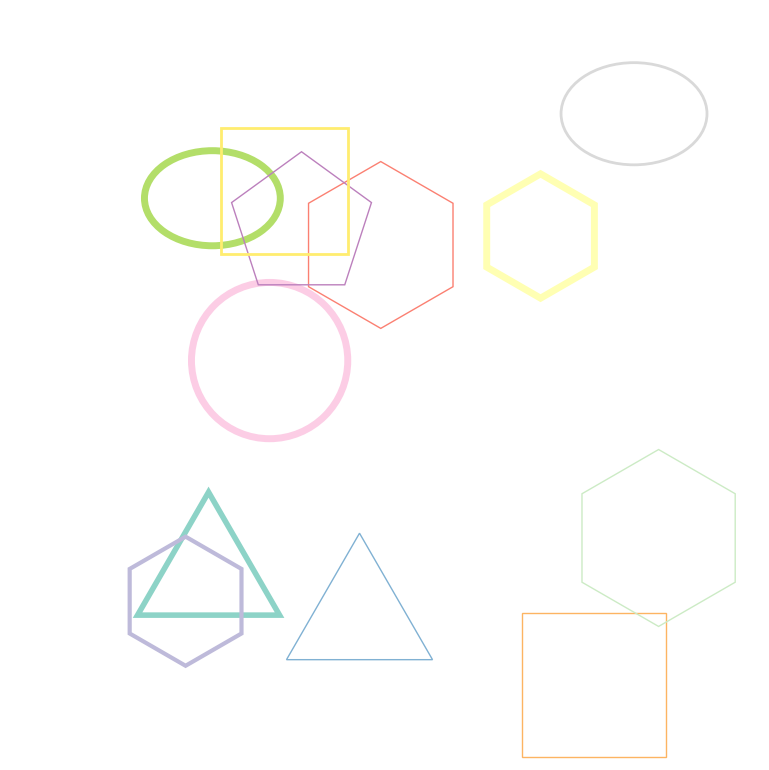[{"shape": "triangle", "thickness": 2, "radius": 0.53, "center": [0.271, 0.254]}, {"shape": "hexagon", "thickness": 2.5, "radius": 0.4, "center": [0.702, 0.693]}, {"shape": "hexagon", "thickness": 1.5, "radius": 0.42, "center": [0.241, 0.219]}, {"shape": "hexagon", "thickness": 0.5, "radius": 0.54, "center": [0.495, 0.682]}, {"shape": "triangle", "thickness": 0.5, "radius": 0.55, "center": [0.467, 0.198]}, {"shape": "square", "thickness": 0.5, "radius": 0.47, "center": [0.772, 0.11]}, {"shape": "oval", "thickness": 2.5, "radius": 0.44, "center": [0.276, 0.743]}, {"shape": "circle", "thickness": 2.5, "radius": 0.51, "center": [0.35, 0.532]}, {"shape": "oval", "thickness": 1, "radius": 0.47, "center": [0.823, 0.852]}, {"shape": "pentagon", "thickness": 0.5, "radius": 0.48, "center": [0.392, 0.707]}, {"shape": "hexagon", "thickness": 0.5, "radius": 0.57, "center": [0.855, 0.301]}, {"shape": "square", "thickness": 1, "radius": 0.41, "center": [0.369, 0.752]}]